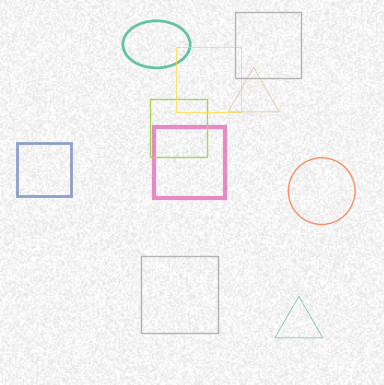[{"shape": "oval", "thickness": 2, "radius": 0.44, "center": [0.407, 0.885]}, {"shape": "triangle", "thickness": 0.5, "radius": 0.36, "center": [0.776, 0.158]}, {"shape": "circle", "thickness": 1, "radius": 0.43, "center": [0.836, 0.504]}, {"shape": "square", "thickness": 2, "radius": 0.35, "center": [0.114, 0.559]}, {"shape": "square", "thickness": 3, "radius": 0.46, "center": [0.492, 0.578]}, {"shape": "square", "thickness": 1, "radius": 0.37, "center": [0.464, 0.667]}, {"shape": "square", "thickness": 0.5, "radius": 0.42, "center": [0.541, 0.794]}, {"shape": "triangle", "thickness": 0.5, "radius": 0.39, "center": [0.659, 0.748]}, {"shape": "square", "thickness": 1, "radius": 0.5, "center": [0.465, 0.235]}, {"shape": "square", "thickness": 1, "radius": 0.43, "center": [0.696, 0.882]}]